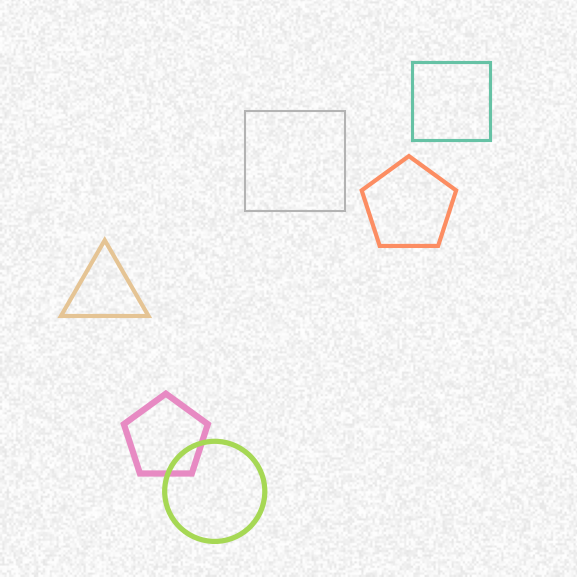[{"shape": "square", "thickness": 1.5, "radius": 0.34, "center": [0.781, 0.825]}, {"shape": "pentagon", "thickness": 2, "radius": 0.43, "center": [0.708, 0.643]}, {"shape": "pentagon", "thickness": 3, "radius": 0.38, "center": [0.287, 0.241]}, {"shape": "circle", "thickness": 2.5, "radius": 0.43, "center": [0.372, 0.148]}, {"shape": "triangle", "thickness": 2, "radius": 0.44, "center": [0.181, 0.496]}, {"shape": "square", "thickness": 1, "radius": 0.43, "center": [0.511, 0.721]}]